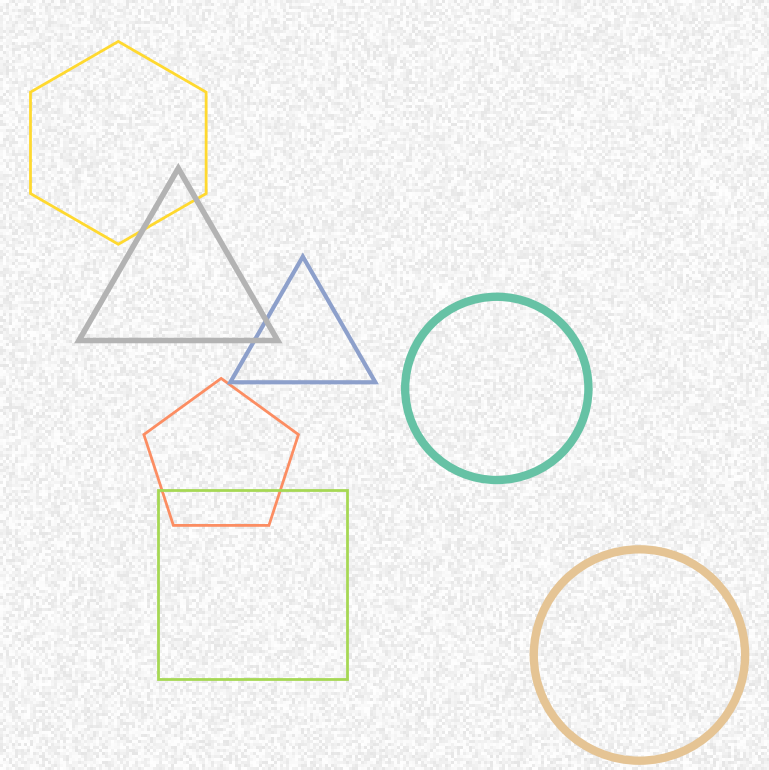[{"shape": "circle", "thickness": 3, "radius": 0.6, "center": [0.645, 0.496]}, {"shape": "pentagon", "thickness": 1, "radius": 0.53, "center": [0.287, 0.403]}, {"shape": "triangle", "thickness": 1.5, "radius": 0.54, "center": [0.393, 0.558]}, {"shape": "square", "thickness": 1, "radius": 0.61, "center": [0.328, 0.241]}, {"shape": "hexagon", "thickness": 1, "radius": 0.66, "center": [0.154, 0.814]}, {"shape": "circle", "thickness": 3, "radius": 0.69, "center": [0.83, 0.149]}, {"shape": "triangle", "thickness": 2, "radius": 0.75, "center": [0.232, 0.632]}]